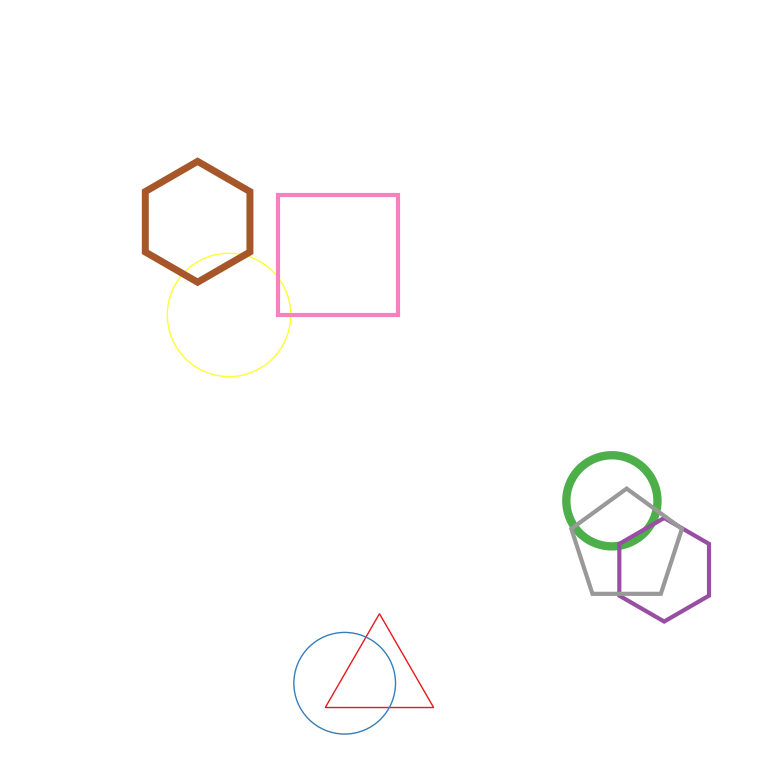[{"shape": "triangle", "thickness": 0.5, "radius": 0.41, "center": [0.493, 0.122]}, {"shape": "circle", "thickness": 0.5, "radius": 0.33, "center": [0.448, 0.113]}, {"shape": "circle", "thickness": 3, "radius": 0.3, "center": [0.795, 0.35]}, {"shape": "hexagon", "thickness": 1.5, "radius": 0.34, "center": [0.863, 0.26]}, {"shape": "circle", "thickness": 0.5, "radius": 0.4, "center": [0.297, 0.591]}, {"shape": "hexagon", "thickness": 2.5, "radius": 0.39, "center": [0.257, 0.712]}, {"shape": "square", "thickness": 1.5, "radius": 0.39, "center": [0.439, 0.669]}, {"shape": "pentagon", "thickness": 1.5, "radius": 0.38, "center": [0.814, 0.29]}]